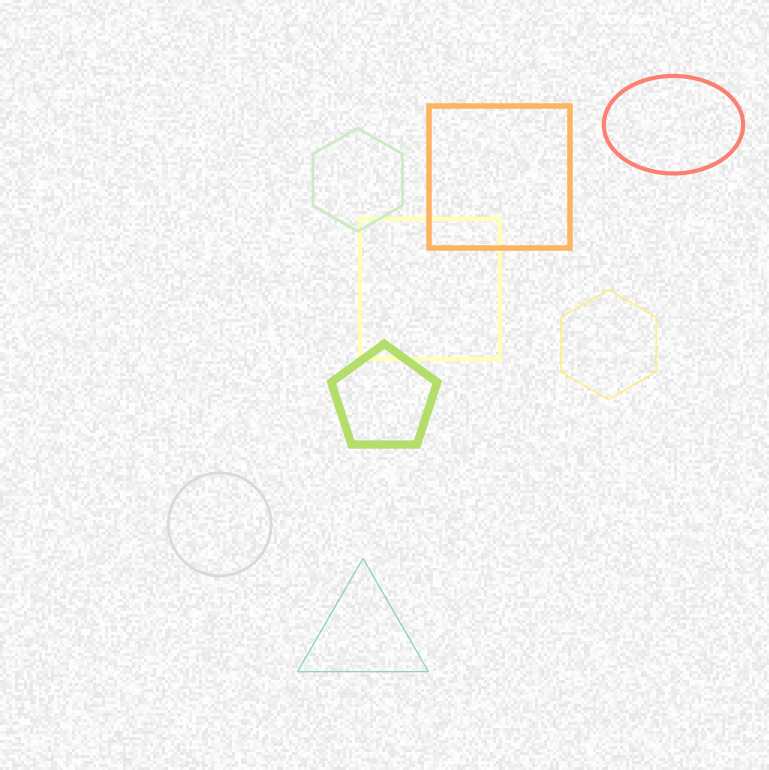[{"shape": "triangle", "thickness": 0.5, "radius": 0.49, "center": [0.471, 0.177]}, {"shape": "square", "thickness": 1.5, "radius": 0.46, "center": [0.558, 0.625]}, {"shape": "oval", "thickness": 1.5, "radius": 0.45, "center": [0.875, 0.838]}, {"shape": "square", "thickness": 2, "radius": 0.46, "center": [0.649, 0.77]}, {"shape": "pentagon", "thickness": 3, "radius": 0.36, "center": [0.499, 0.481]}, {"shape": "circle", "thickness": 1, "radius": 0.33, "center": [0.285, 0.319]}, {"shape": "hexagon", "thickness": 1, "radius": 0.34, "center": [0.465, 0.767]}, {"shape": "hexagon", "thickness": 0.5, "radius": 0.36, "center": [0.79, 0.552]}]